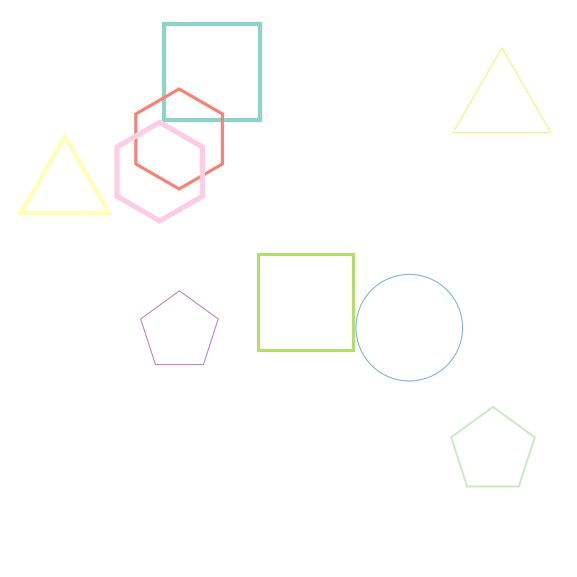[{"shape": "square", "thickness": 2, "radius": 0.41, "center": [0.367, 0.874]}, {"shape": "triangle", "thickness": 2, "radius": 0.44, "center": [0.112, 0.674]}, {"shape": "hexagon", "thickness": 1.5, "radius": 0.43, "center": [0.31, 0.759]}, {"shape": "circle", "thickness": 0.5, "radius": 0.46, "center": [0.709, 0.432]}, {"shape": "square", "thickness": 1.5, "radius": 0.41, "center": [0.529, 0.476]}, {"shape": "hexagon", "thickness": 2.5, "radius": 0.43, "center": [0.277, 0.702]}, {"shape": "pentagon", "thickness": 0.5, "radius": 0.35, "center": [0.311, 0.425]}, {"shape": "pentagon", "thickness": 1, "radius": 0.38, "center": [0.854, 0.218]}, {"shape": "triangle", "thickness": 0.5, "radius": 0.49, "center": [0.869, 0.819]}]